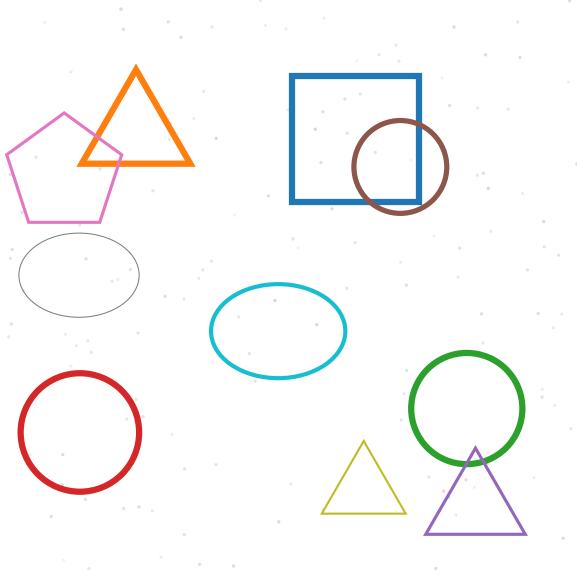[{"shape": "square", "thickness": 3, "radius": 0.55, "center": [0.616, 0.758]}, {"shape": "triangle", "thickness": 3, "radius": 0.54, "center": [0.236, 0.77]}, {"shape": "circle", "thickness": 3, "radius": 0.48, "center": [0.808, 0.292]}, {"shape": "circle", "thickness": 3, "radius": 0.51, "center": [0.138, 0.25]}, {"shape": "triangle", "thickness": 1.5, "radius": 0.5, "center": [0.823, 0.124]}, {"shape": "circle", "thickness": 2.5, "radius": 0.4, "center": [0.693, 0.71]}, {"shape": "pentagon", "thickness": 1.5, "radius": 0.52, "center": [0.111, 0.699]}, {"shape": "oval", "thickness": 0.5, "radius": 0.52, "center": [0.137, 0.523]}, {"shape": "triangle", "thickness": 1, "radius": 0.42, "center": [0.63, 0.152]}, {"shape": "oval", "thickness": 2, "radius": 0.58, "center": [0.482, 0.426]}]